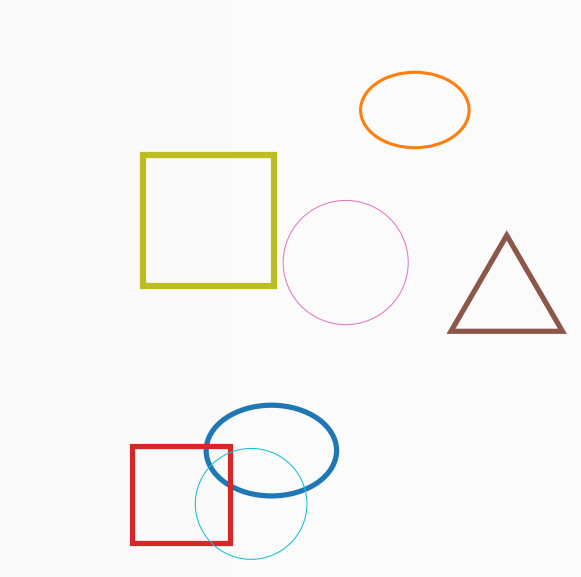[{"shape": "oval", "thickness": 2.5, "radius": 0.56, "center": [0.467, 0.219]}, {"shape": "oval", "thickness": 1.5, "radius": 0.47, "center": [0.714, 0.809]}, {"shape": "square", "thickness": 2.5, "radius": 0.42, "center": [0.312, 0.143]}, {"shape": "triangle", "thickness": 2.5, "radius": 0.55, "center": [0.872, 0.481]}, {"shape": "circle", "thickness": 0.5, "radius": 0.54, "center": [0.595, 0.545]}, {"shape": "square", "thickness": 3, "radius": 0.57, "center": [0.359, 0.618]}, {"shape": "circle", "thickness": 0.5, "radius": 0.48, "center": [0.432, 0.127]}]